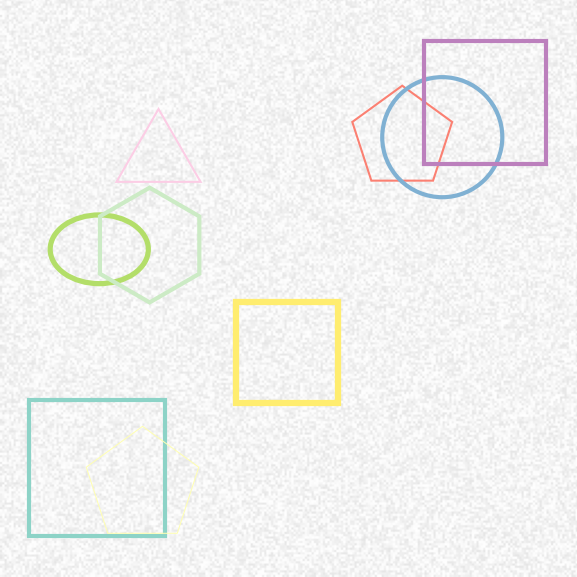[{"shape": "square", "thickness": 2, "radius": 0.59, "center": [0.167, 0.188]}, {"shape": "pentagon", "thickness": 0.5, "radius": 0.51, "center": [0.247, 0.159]}, {"shape": "pentagon", "thickness": 1, "radius": 0.45, "center": [0.696, 0.76]}, {"shape": "circle", "thickness": 2, "radius": 0.52, "center": [0.766, 0.762]}, {"shape": "oval", "thickness": 2.5, "radius": 0.42, "center": [0.172, 0.567]}, {"shape": "triangle", "thickness": 1, "radius": 0.42, "center": [0.274, 0.726]}, {"shape": "square", "thickness": 2, "radius": 0.53, "center": [0.839, 0.822]}, {"shape": "hexagon", "thickness": 2, "radius": 0.5, "center": [0.259, 0.575]}, {"shape": "square", "thickness": 3, "radius": 0.44, "center": [0.497, 0.389]}]